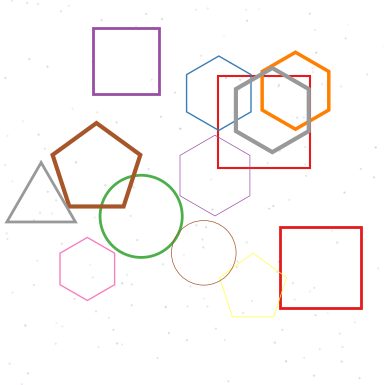[{"shape": "square", "thickness": 1.5, "radius": 0.6, "center": [0.686, 0.683]}, {"shape": "square", "thickness": 2, "radius": 0.53, "center": [0.833, 0.306]}, {"shape": "hexagon", "thickness": 1, "radius": 0.48, "center": [0.568, 0.758]}, {"shape": "circle", "thickness": 2, "radius": 0.53, "center": [0.367, 0.438]}, {"shape": "square", "thickness": 2, "radius": 0.43, "center": [0.327, 0.841]}, {"shape": "hexagon", "thickness": 0.5, "radius": 0.52, "center": [0.558, 0.544]}, {"shape": "hexagon", "thickness": 2.5, "radius": 0.5, "center": [0.767, 0.764]}, {"shape": "pentagon", "thickness": 0.5, "radius": 0.46, "center": [0.657, 0.251]}, {"shape": "pentagon", "thickness": 3, "radius": 0.6, "center": [0.251, 0.561]}, {"shape": "circle", "thickness": 0.5, "radius": 0.42, "center": [0.529, 0.343]}, {"shape": "hexagon", "thickness": 1, "radius": 0.41, "center": [0.227, 0.301]}, {"shape": "hexagon", "thickness": 3, "radius": 0.55, "center": [0.707, 0.714]}, {"shape": "triangle", "thickness": 2, "radius": 0.51, "center": [0.107, 0.475]}]